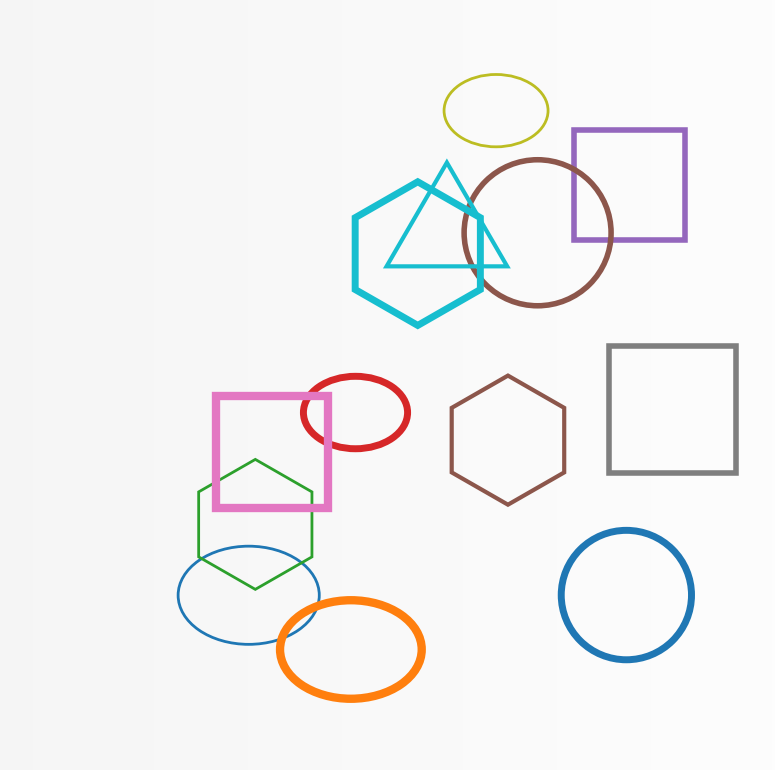[{"shape": "circle", "thickness": 2.5, "radius": 0.42, "center": [0.808, 0.227]}, {"shape": "oval", "thickness": 1, "radius": 0.46, "center": [0.321, 0.227]}, {"shape": "oval", "thickness": 3, "radius": 0.46, "center": [0.453, 0.157]}, {"shape": "hexagon", "thickness": 1, "radius": 0.42, "center": [0.329, 0.319]}, {"shape": "oval", "thickness": 2.5, "radius": 0.34, "center": [0.459, 0.464]}, {"shape": "square", "thickness": 2, "radius": 0.36, "center": [0.812, 0.76]}, {"shape": "circle", "thickness": 2, "radius": 0.47, "center": [0.694, 0.698]}, {"shape": "hexagon", "thickness": 1.5, "radius": 0.42, "center": [0.655, 0.428]}, {"shape": "square", "thickness": 3, "radius": 0.36, "center": [0.351, 0.413]}, {"shape": "square", "thickness": 2, "radius": 0.41, "center": [0.868, 0.468]}, {"shape": "oval", "thickness": 1, "radius": 0.34, "center": [0.64, 0.856]}, {"shape": "hexagon", "thickness": 2.5, "radius": 0.47, "center": [0.539, 0.671]}, {"shape": "triangle", "thickness": 1.5, "radius": 0.45, "center": [0.577, 0.699]}]